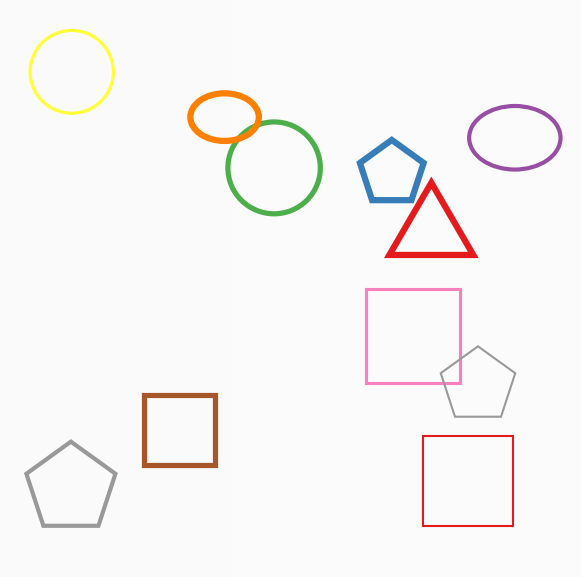[{"shape": "triangle", "thickness": 3, "radius": 0.42, "center": [0.742, 0.599]}, {"shape": "square", "thickness": 1, "radius": 0.39, "center": [0.805, 0.166]}, {"shape": "pentagon", "thickness": 3, "radius": 0.29, "center": [0.674, 0.699]}, {"shape": "circle", "thickness": 2.5, "radius": 0.4, "center": [0.472, 0.708]}, {"shape": "oval", "thickness": 2, "radius": 0.39, "center": [0.886, 0.761]}, {"shape": "oval", "thickness": 3, "radius": 0.29, "center": [0.386, 0.796]}, {"shape": "circle", "thickness": 1.5, "radius": 0.36, "center": [0.123, 0.875]}, {"shape": "square", "thickness": 2.5, "radius": 0.31, "center": [0.309, 0.254]}, {"shape": "square", "thickness": 1.5, "radius": 0.41, "center": [0.711, 0.417]}, {"shape": "pentagon", "thickness": 1, "radius": 0.34, "center": [0.822, 0.332]}, {"shape": "pentagon", "thickness": 2, "radius": 0.4, "center": [0.122, 0.154]}]